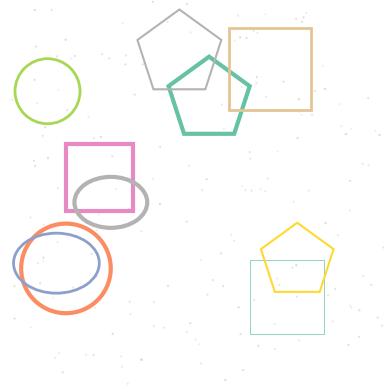[{"shape": "square", "thickness": 0.5, "radius": 0.48, "center": [0.745, 0.229]}, {"shape": "pentagon", "thickness": 3, "radius": 0.55, "center": [0.543, 0.742]}, {"shape": "circle", "thickness": 3, "radius": 0.58, "center": [0.171, 0.303]}, {"shape": "oval", "thickness": 2, "radius": 0.56, "center": [0.147, 0.316]}, {"shape": "square", "thickness": 3, "radius": 0.43, "center": [0.258, 0.54]}, {"shape": "circle", "thickness": 2, "radius": 0.42, "center": [0.123, 0.763]}, {"shape": "pentagon", "thickness": 1.5, "radius": 0.5, "center": [0.772, 0.322]}, {"shape": "square", "thickness": 2, "radius": 0.53, "center": [0.702, 0.821]}, {"shape": "oval", "thickness": 3, "radius": 0.47, "center": [0.288, 0.474]}, {"shape": "pentagon", "thickness": 1.5, "radius": 0.57, "center": [0.466, 0.861]}]